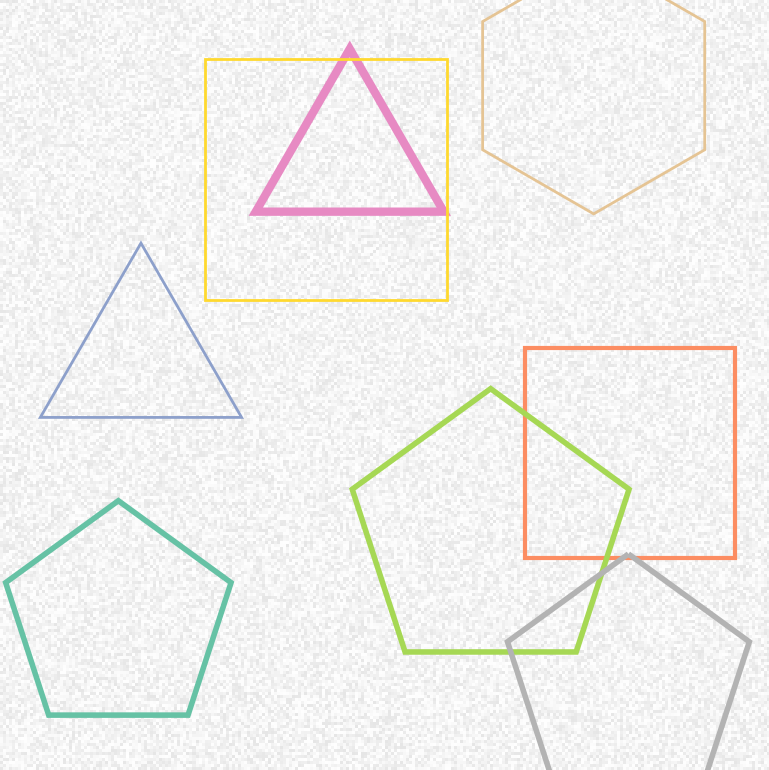[{"shape": "pentagon", "thickness": 2, "radius": 0.77, "center": [0.154, 0.196]}, {"shape": "square", "thickness": 1.5, "radius": 0.68, "center": [0.818, 0.412]}, {"shape": "triangle", "thickness": 1, "radius": 0.75, "center": [0.183, 0.533]}, {"shape": "triangle", "thickness": 3, "radius": 0.7, "center": [0.454, 0.796]}, {"shape": "pentagon", "thickness": 2, "radius": 0.95, "center": [0.637, 0.306]}, {"shape": "square", "thickness": 1, "radius": 0.78, "center": [0.423, 0.767]}, {"shape": "hexagon", "thickness": 1, "radius": 0.83, "center": [0.771, 0.889]}, {"shape": "pentagon", "thickness": 2, "radius": 0.83, "center": [0.816, 0.115]}]